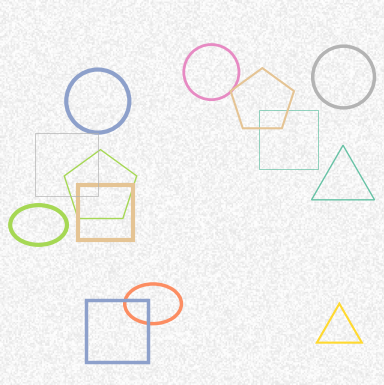[{"shape": "triangle", "thickness": 1, "radius": 0.47, "center": [0.891, 0.528]}, {"shape": "square", "thickness": 0.5, "radius": 0.39, "center": [0.75, 0.637]}, {"shape": "oval", "thickness": 2.5, "radius": 0.37, "center": [0.398, 0.211]}, {"shape": "square", "thickness": 2.5, "radius": 0.4, "center": [0.303, 0.14]}, {"shape": "circle", "thickness": 3, "radius": 0.41, "center": [0.254, 0.737]}, {"shape": "circle", "thickness": 2, "radius": 0.36, "center": [0.549, 0.813]}, {"shape": "pentagon", "thickness": 1, "radius": 0.49, "center": [0.261, 0.512]}, {"shape": "oval", "thickness": 3, "radius": 0.37, "center": [0.1, 0.416]}, {"shape": "triangle", "thickness": 1.5, "radius": 0.34, "center": [0.881, 0.144]}, {"shape": "square", "thickness": 3, "radius": 0.36, "center": [0.275, 0.447]}, {"shape": "pentagon", "thickness": 1.5, "radius": 0.43, "center": [0.681, 0.737]}, {"shape": "square", "thickness": 0.5, "radius": 0.41, "center": [0.173, 0.573]}, {"shape": "circle", "thickness": 2.5, "radius": 0.4, "center": [0.892, 0.8]}]